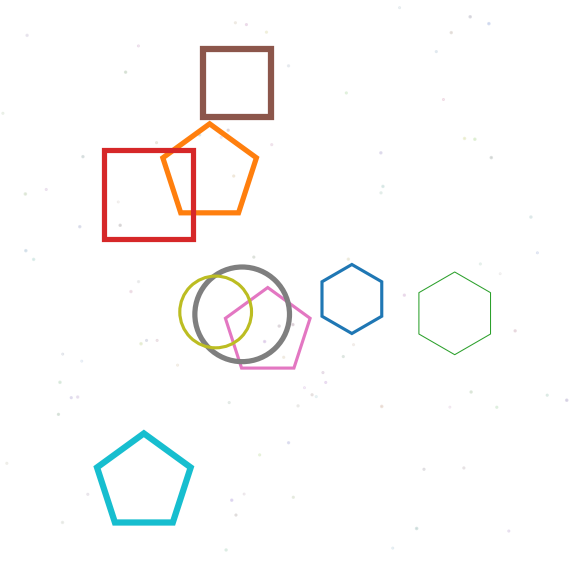[{"shape": "hexagon", "thickness": 1.5, "radius": 0.3, "center": [0.609, 0.481]}, {"shape": "pentagon", "thickness": 2.5, "radius": 0.43, "center": [0.363, 0.7]}, {"shape": "hexagon", "thickness": 0.5, "radius": 0.36, "center": [0.787, 0.457]}, {"shape": "square", "thickness": 2.5, "radius": 0.38, "center": [0.257, 0.662]}, {"shape": "square", "thickness": 3, "radius": 0.29, "center": [0.41, 0.856]}, {"shape": "pentagon", "thickness": 1.5, "radius": 0.39, "center": [0.464, 0.424]}, {"shape": "circle", "thickness": 2.5, "radius": 0.41, "center": [0.419, 0.455]}, {"shape": "circle", "thickness": 1.5, "radius": 0.31, "center": [0.373, 0.459]}, {"shape": "pentagon", "thickness": 3, "radius": 0.43, "center": [0.249, 0.163]}]